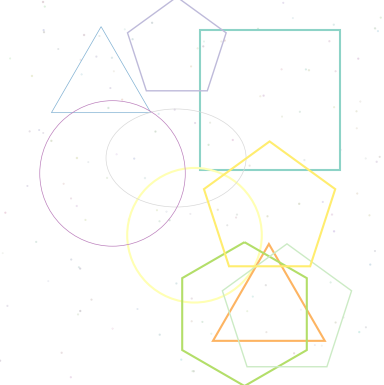[{"shape": "square", "thickness": 1.5, "radius": 0.91, "center": [0.702, 0.741]}, {"shape": "circle", "thickness": 1.5, "radius": 0.87, "center": [0.505, 0.389]}, {"shape": "pentagon", "thickness": 1, "radius": 0.67, "center": [0.459, 0.873]}, {"shape": "triangle", "thickness": 0.5, "radius": 0.74, "center": [0.263, 0.782]}, {"shape": "triangle", "thickness": 1.5, "radius": 0.84, "center": [0.698, 0.199]}, {"shape": "hexagon", "thickness": 1.5, "radius": 0.93, "center": [0.635, 0.184]}, {"shape": "oval", "thickness": 0.5, "radius": 0.91, "center": [0.457, 0.59]}, {"shape": "circle", "thickness": 0.5, "radius": 0.95, "center": [0.292, 0.55]}, {"shape": "pentagon", "thickness": 1, "radius": 0.88, "center": [0.745, 0.19]}, {"shape": "pentagon", "thickness": 1.5, "radius": 0.9, "center": [0.7, 0.453]}]